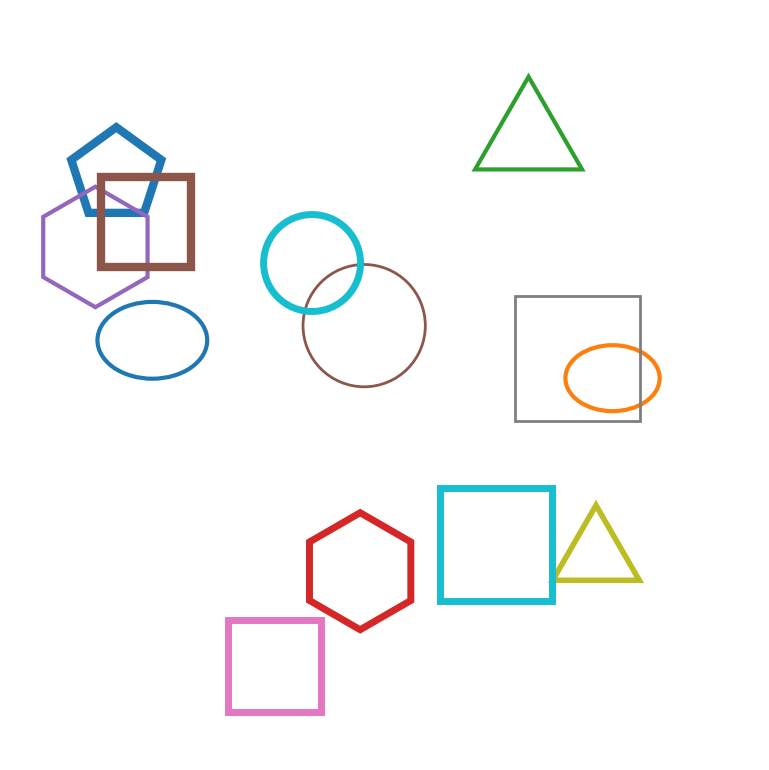[{"shape": "oval", "thickness": 1.5, "radius": 0.36, "center": [0.198, 0.558]}, {"shape": "pentagon", "thickness": 3, "radius": 0.31, "center": [0.151, 0.773]}, {"shape": "oval", "thickness": 1.5, "radius": 0.31, "center": [0.796, 0.509]}, {"shape": "triangle", "thickness": 1.5, "radius": 0.4, "center": [0.686, 0.82]}, {"shape": "hexagon", "thickness": 2.5, "radius": 0.38, "center": [0.468, 0.258]}, {"shape": "hexagon", "thickness": 1.5, "radius": 0.39, "center": [0.124, 0.679]}, {"shape": "circle", "thickness": 1, "radius": 0.4, "center": [0.473, 0.577]}, {"shape": "square", "thickness": 3, "radius": 0.29, "center": [0.189, 0.712]}, {"shape": "square", "thickness": 2.5, "radius": 0.3, "center": [0.357, 0.135]}, {"shape": "square", "thickness": 1, "radius": 0.41, "center": [0.75, 0.535]}, {"shape": "triangle", "thickness": 2, "radius": 0.32, "center": [0.774, 0.279]}, {"shape": "circle", "thickness": 2.5, "radius": 0.31, "center": [0.405, 0.658]}, {"shape": "square", "thickness": 2.5, "radius": 0.37, "center": [0.644, 0.293]}]